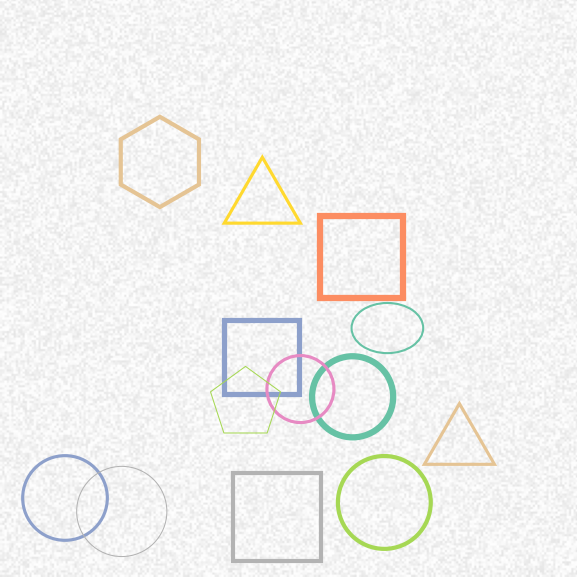[{"shape": "oval", "thickness": 1, "radius": 0.31, "center": [0.671, 0.431]}, {"shape": "circle", "thickness": 3, "radius": 0.35, "center": [0.611, 0.312]}, {"shape": "square", "thickness": 3, "radius": 0.36, "center": [0.626, 0.554]}, {"shape": "square", "thickness": 2.5, "radius": 0.32, "center": [0.453, 0.381]}, {"shape": "circle", "thickness": 1.5, "radius": 0.37, "center": [0.113, 0.137]}, {"shape": "circle", "thickness": 1.5, "radius": 0.29, "center": [0.52, 0.325]}, {"shape": "pentagon", "thickness": 0.5, "radius": 0.32, "center": [0.425, 0.301]}, {"shape": "circle", "thickness": 2, "radius": 0.4, "center": [0.665, 0.129]}, {"shape": "triangle", "thickness": 1.5, "radius": 0.38, "center": [0.454, 0.651]}, {"shape": "hexagon", "thickness": 2, "radius": 0.39, "center": [0.277, 0.719]}, {"shape": "triangle", "thickness": 1.5, "radius": 0.35, "center": [0.796, 0.23]}, {"shape": "square", "thickness": 2, "radius": 0.38, "center": [0.48, 0.105]}, {"shape": "circle", "thickness": 0.5, "radius": 0.39, "center": [0.211, 0.113]}]